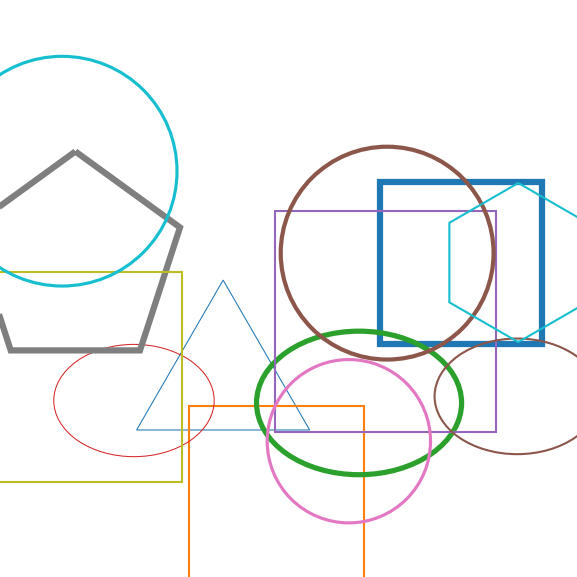[{"shape": "square", "thickness": 3, "radius": 0.7, "center": [0.798, 0.544]}, {"shape": "triangle", "thickness": 0.5, "radius": 0.87, "center": [0.386, 0.341]}, {"shape": "square", "thickness": 1, "radius": 0.76, "center": [0.48, 0.144]}, {"shape": "oval", "thickness": 2.5, "radius": 0.89, "center": [0.622, 0.301]}, {"shape": "oval", "thickness": 0.5, "radius": 0.69, "center": [0.232, 0.306]}, {"shape": "square", "thickness": 1, "radius": 0.96, "center": [0.667, 0.443]}, {"shape": "oval", "thickness": 1, "radius": 0.72, "center": [0.896, 0.313]}, {"shape": "circle", "thickness": 2, "radius": 0.92, "center": [0.67, 0.561]}, {"shape": "circle", "thickness": 1.5, "radius": 0.71, "center": [0.604, 0.235]}, {"shape": "pentagon", "thickness": 3, "radius": 0.95, "center": [0.131, 0.546]}, {"shape": "square", "thickness": 1, "radius": 0.91, "center": [0.134, 0.346]}, {"shape": "circle", "thickness": 1.5, "radius": 0.99, "center": [0.108, 0.703]}, {"shape": "hexagon", "thickness": 1, "radius": 0.69, "center": [0.897, 0.544]}]